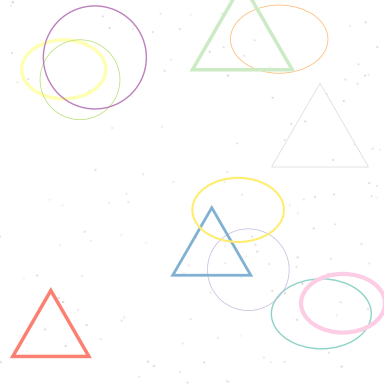[{"shape": "oval", "thickness": 1, "radius": 0.65, "center": [0.835, 0.185]}, {"shape": "oval", "thickness": 2.5, "radius": 0.55, "center": [0.166, 0.82]}, {"shape": "circle", "thickness": 0.5, "radius": 0.53, "center": [0.645, 0.299]}, {"shape": "triangle", "thickness": 2.5, "radius": 0.57, "center": [0.132, 0.131]}, {"shape": "triangle", "thickness": 2, "radius": 0.58, "center": [0.55, 0.344]}, {"shape": "oval", "thickness": 0.5, "radius": 0.63, "center": [0.725, 0.898]}, {"shape": "circle", "thickness": 0.5, "radius": 0.52, "center": [0.208, 0.793]}, {"shape": "oval", "thickness": 3, "radius": 0.54, "center": [0.891, 0.212]}, {"shape": "triangle", "thickness": 0.5, "radius": 0.73, "center": [0.831, 0.639]}, {"shape": "circle", "thickness": 1, "radius": 0.67, "center": [0.246, 0.851]}, {"shape": "triangle", "thickness": 2.5, "radius": 0.75, "center": [0.629, 0.894]}, {"shape": "oval", "thickness": 1.5, "radius": 0.59, "center": [0.619, 0.455]}]